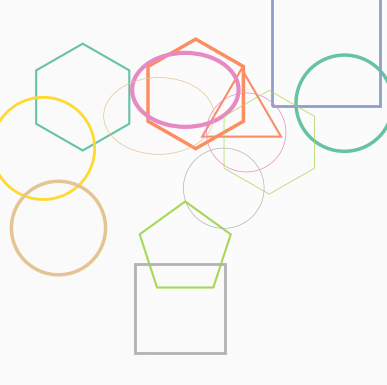[{"shape": "circle", "thickness": 2.5, "radius": 0.63, "center": [0.889, 0.732]}, {"shape": "hexagon", "thickness": 1.5, "radius": 0.69, "center": [0.214, 0.748]}, {"shape": "triangle", "thickness": 1.5, "radius": 0.59, "center": [0.623, 0.704]}, {"shape": "hexagon", "thickness": 2.5, "radius": 0.71, "center": [0.505, 0.756]}, {"shape": "square", "thickness": 2, "radius": 0.7, "center": [0.841, 0.866]}, {"shape": "oval", "thickness": 3, "radius": 0.69, "center": [0.478, 0.767]}, {"shape": "circle", "thickness": 0.5, "radius": 0.51, "center": [0.635, 0.656]}, {"shape": "pentagon", "thickness": 1.5, "radius": 0.62, "center": [0.478, 0.353]}, {"shape": "hexagon", "thickness": 0.5, "radius": 0.67, "center": [0.695, 0.63]}, {"shape": "circle", "thickness": 2, "radius": 0.66, "center": [0.112, 0.615]}, {"shape": "oval", "thickness": 0.5, "radius": 0.71, "center": [0.41, 0.699]}, {"shape": "circle", "thickness": 2.5, "radius": 0.61, "center": [0.151, 0.408]}, {"shape": "circle", "thickness": 0.5, "radius": 0.52, "center": [0.577, 0.511]}, {"shape": "square", "thickness": 2, "radius": 0.58, "center": [0.464, 0.199]}]